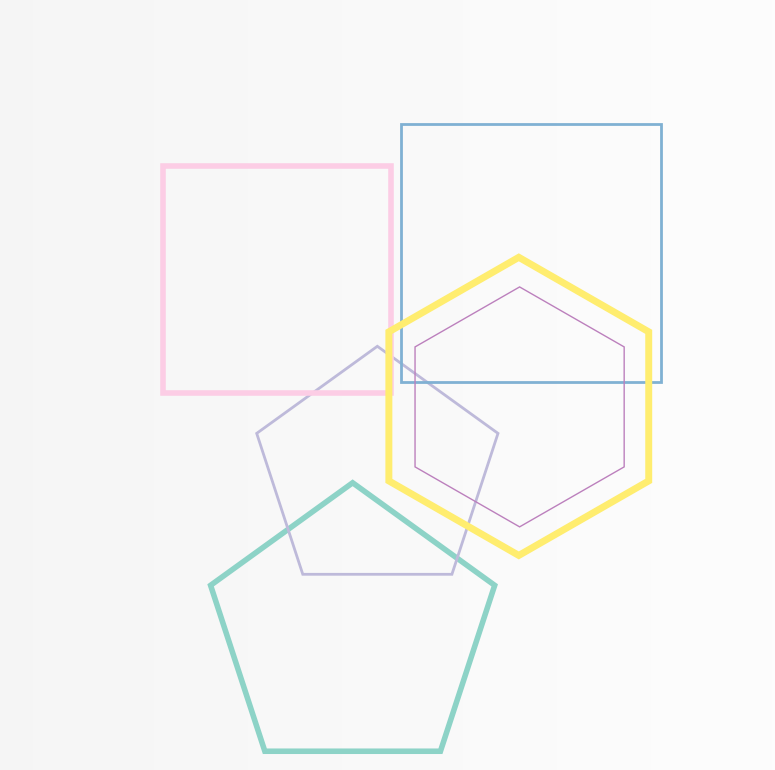[{"shape": "pentagon", "thickness": 2, "radius": 0.96, "center": [0.455, 0.18]}, {"shape": "pentagon", "thickness": 1, "radius": 0.82, "center": [0.487, 0.387]}, {"shape": "square", "thickness": 1, "radius": 0.84, "center": [0.685, 0.672]}, {"shape": "square", "thickness": 2, "radius": 0.74, "center": [0.357, 0.637]}, {"shape": "hexagon", "thickness": 0.5, "radius": 0.78, "center": [0.67, 0.472]}, {"shape": "hexagon", "thickness": 2.5, "radius": 0.97, "center": [0.669, 0.472]}]